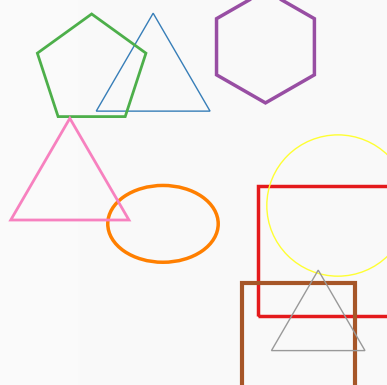[{"shape": "square", "thickness": 2.5, "radius": 0.84, "center": [0.835, 0.348]}, {"shape": "triangle", "thickness": 1, "radius": 0.85, "center": [0.395, 0.796]}, {"shape": "pentagon", "thickness": 2, "radius": 0.74, "center": [0.237, 0.816]}, {"shape": "hexagon", "thickness": 2.5, "radius": 0.73, "center": [0.685, 0.879]}, {"shape": "oval", "thickness": 2.5, "radius": 0.71, "center": [0.421, 0.419]}, {"shape": "circle", "thickness": 1, "radius": 0.92, "center": [0.872, 0.466]}, {"shape": "square", "thickness": 3, "radius": 0.72, "center": [0.77, 0.119]}, {"shape": "triangle", "thickness": 2, "radius": 0.88, "center": [0.18, 0.517]}, {"shape": "triangle", "thickness": 1, "radius": 0.7, "center": [0.821, 0.159]}]